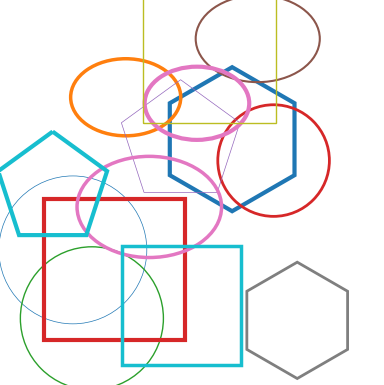[{"shape": "hexagon", "thickness": 3, "radius": 0.94, "center": [0.603, 0.638]}, {"shape": "circle", "thickness": 0.5, "radius": 0.96, "center": [0.189, 0.351]}, {"shape": "oval", "thickness": 2.5, "radius": 0.72, "center": [0.326, 0.747]}, {"shape": "circle", "thickness": 1, "radius": 0.93, "center": [0.239, 0.173]}, {"shape": "square", "thickness": 3, "radius": 0.92, "center": [0.296, 0.299]}, {"shape": "circle", "thickness": 2, "radius": 0.72, "center": [0.711, 0.583]}, {"shape": "pentagon", "thickness": 0.5, "radius": 0.81, "center": [0.469, 0.631]}, {"shape": "oval", "thickness": 1.5, "radius": 0.81, "center": [0.669, 0.899]}, {"shape": "oval", "thickness": 3, "radius": 0.68, "center": [0.512, 0.732]}, {"shape": "oval", "thickness": 2.5, "radius": 0.94, "center": [0.388, 0.463]}, {"shape": "hexagon", "thickness": 2, "radius": 0.76, "center": [0.772, 0.168]}, {"shape": "square", "thickness": 1, "radius": 0.86, "center": [0.544, 0.854]}, {"shape": "pentagon", "thickness": 3, "radius": 0.74, "center": [0.137, 0.51]}, {"shape": "square", "thickness": 2.5, "radius": 0.77, "center": [0.472, 0.207]}]